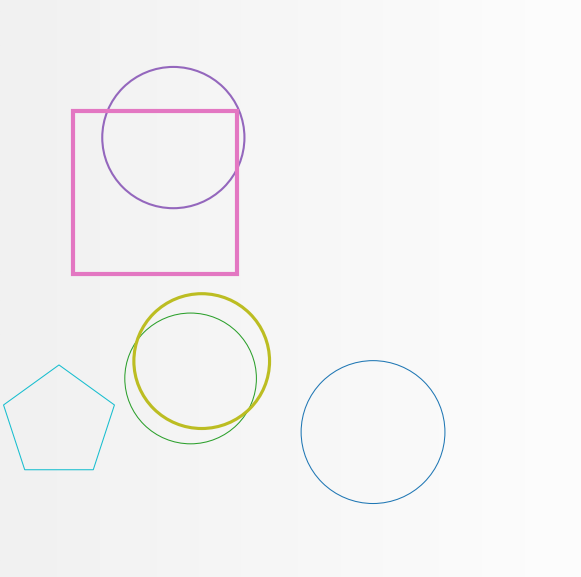[{"shape": "circle", "thickness": 0.5, "radius": 0.62, "center": [0.642, 0.251]}, {"shape": "circle", "thickness": 0.5, "radius": 0.57, "center": [0.328, 0.344]}, {"shape": "circle", "thickness": 1, "radius": 0.61, "center": [0.298, 0.761]}, {"shape": "square", "thickness": 2, "radius": 0.71, "center": [0.267, 0.666]}, {"shape": "circle", "thickness": 1.5, "radius": 0.58, "center": [0.347, 0.374]}, {"shape": "pentagon", "thickness": 0.5, "radius": 0.5, "center": [0.101, 0.267]}]